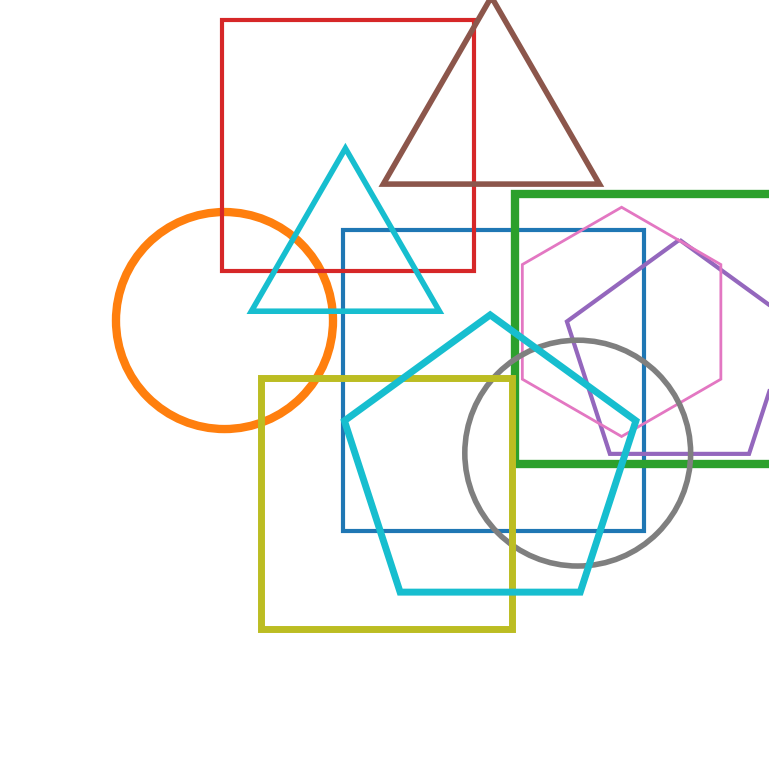[{"shape": "square", "thickness": 1.5, "radius": 0.98, "center": [0.641, 0.506]}, {"shape": "circle", "thickness": 3, "radius": 0.7, "center": [0.292, 0.584]}, {"shape": "square", "thickness": 3, "radius": 0.88, "center": [0.844, 0.573]}, {"shape": "square", "thickness": 1.5, "radius": 0.82, "center": [0.452, 0.811]}, {"shape": "pentagon", "thickness": 1.5, "radius": 0.77, "center": [0.882, 0.535]}, {"shape": "triangle", "thickness": 2, "radius": 0.81, "center": [0.638, 0.842]}, {"shape": "hexagon", "thickness": 1, "radius": 0.74, "center": [0.807, 0.582]}, {"shape": "circle", "thickness": 2, "radius": 0.73, "center": [0.75, 0.412]}, {"shape": "square", "thickness": 2.5, "radius": 0.81, "center": [0.502, 0.346]}, {"shape": "pentagon", "thickness": 2.5, "radius": 1.0, "center": [0.637, 0.392]}, {"shape": "triangle", "thickness": 2, "radius": 0.71, "center": [0.449, 0.666]}]